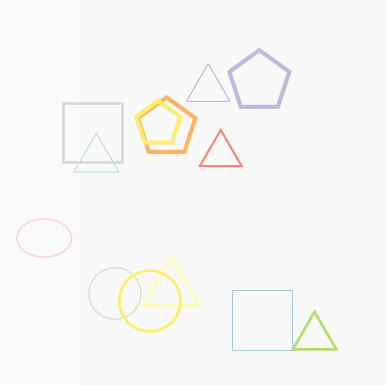[{"shape": "triangle", "thickness": 0.5, "radius": 0.34, "center": [0.249, 0.587]}, {"shape": "triangle", "thickness": 2, "radius": 0.42, "center": [0.442, 0.248]}, {"shape": "pentagon", "thickness": 3, "radius": 0.41, "center": [0.669, 0.788]}, {"shape": "triangle", "thickness": 1.5, "radius": 0.31, "center": [0.57, 0.6]}, {"shape": "square", "thickness": 0.5, "radius": 0.39, "center": [0.676, 0.17]}, {"shape": "pentagon", "thickness": 3, "radius": 0.39, "center": [0.43, 0.669]}, {"shape": "triangle", "thickness": 2, "radius": 0.32, "center": [0.812, 0.125]}, {"shape": "oval", "thickness": 1, "radius": 0.35, "center": [0.114, 0.382]}, {"shape": "square", "thickness": 2, "radius": 0.38, "center": [0.239, 0.656]}, {"shape": "triangle", "thickness": 0.5, "radius": 0.32, "center": [0.537, 0.769]}, {"shape": "circle", "thickness": 1, "radius": 0.33, "center": [0.297, 0.238]}, {"shape": "circle", "thickness": 2, "radius": 0.39, "center": [0.387, 0.218]}, {"shape": "pentagon", "thickness": 3, "radius": 0.3, "center": [0.408, 0.678]}]